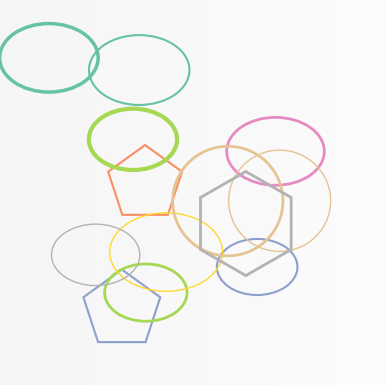[{"shape": "oval", "thickness": 2.5, "radius": 0.64, "center": [0.126, 0.85]}, {"shape": "oval", "thickness": 1.5, "radius": 0.65, "center": [0.359, 0.818]}, {"shape": "pentagon", "thickness": 1.5, "radius": 0.5, "center": [0.374, 0.523]}, {"shape": "pentagon", "thickness": 1.5, "radius": 0.52, "center": [0.314, 0.196]}, {"shape": "oval", "thickness": 1.5, "radius": 0.52, "center": [0.664, 0.307]}, {"shape": "oval", "thickness": 2, "radius": 0.63, "center": [0.711, 0.607]}, {"shape": "oval", "thickness": 2, "radius": 0.53, "center": [0.376, 0.24]}, {"shape": "oval", "thickness": 3, "radius": 0.57, "center": [0.343, 0.638]}, {"shape": "oval", "thickness": 1, "radius": 0.73, "center": [0.429, 0.345]}, {"shape": "circle", "thickness": 2, "radius": 0.71, "center": [0.588, 0.478]}, {"shape": "circle", "thickness": 1, "radius": 0.66, "center": [0.722, 0.478]}, {"shape": "hexagon", "thickness": 2, "radius": 0.68, "center": [0.634, 0.419]}, {"shape": "oval", "thickness": 1, "radius": 0.57, "center": [0.247, 0.338]}]